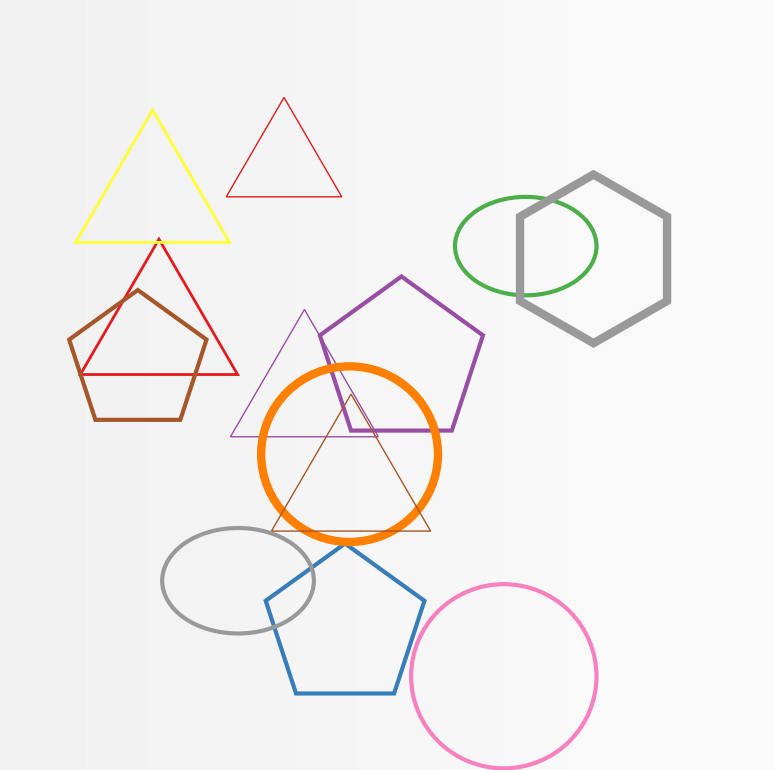[{"shape": "triangle", "thickness": 1, "radius": 0.59, "center": [0.205, 0.572]}, {"shape": "triangle", "thickness": 0.5, "radius": 0.43, "center": [0.366, 0.787]}, {"shape": "pentagon", "thickness": 1.5, "radius": 0.54, "center": [0.445, 0.186]}, {"shape": "oval", "thickness": 1.5, "radius": 0.46, "center": [0.678, 0.68]}, {"shape": "pentagon", "thickness": 1.5, "radius": 0.55, "center": [0.518, 0.53]}, {"shape": "triangle", "thickness": 0.5, "radius": 0.55, "center": [0.393, 0.488]}, {"shape": "circle", "thickness": 3, "radius": 0.57, "center": [0.451, 0.41]}, {"shape": "triangle", "thickness": 1, "radius": 0.57, "center": [0.197, 0.742]}, {"shape": "pentagon", "thickness": 1.5, "radius": 0.47, "center": [0.178, 0.53]}, {"shape": "triangle", "thickness": 0.5, "radius": 0.59, "center": [0.453, 0.37]}, {"shape": "circle", "thickness": 1.5, "radius": 0.6, "center": [0.65, 0.122]}, {"shape": "hexagon", "thickness": 3, "radius": 0.55, "center": [0.766, 0.664]}, {"shape": "oval", "thickness": 1.5, "radius": 0.49, "center": [0.307, 0.246]}]